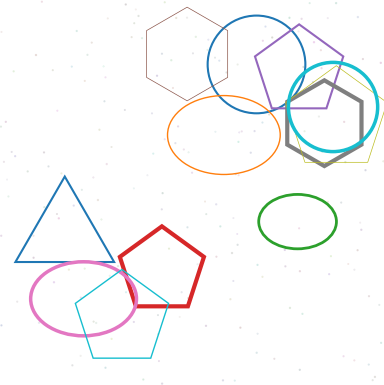[{"shape": "triangle", "thickness": 1.5, "radius": 0.74, "center": [0.168, 0.393]}, {"shape": "circle", "thickness": 1.5, "radius": 0.63, "center": [0.666, 0.833]}, {"shape": "oval", "thickness": 1, "radius": 0.73, "center": [0.581, 0.649]}, {"shape": "oval", "thickness": 2, "radius": 0.5, "center": [0.773, 0.424]}, {"shape": "pentagon", "thickness": 3, "radius": 0.57, "center": [0.421, 0.297]}, {"shape": "pentagon", "thickness": 1.5, "radius": 0.6, "center": [0.777, 0.816]}, {"shape": "hexagon", "thickness": 0.5, "radius": 0.61, "center": [0.486, 0.86]}, {"shape": "oval", "thickness": 2.5, "radius": 0.69, "center": [0.217, 0.224]}, {"shape": "hexagon", "thickness": 3, "radius": 0.56, "center": [0.843, 0.68]}, {"shape": "pentagon", "thickness": 0.5, "radius": 0.69, "center": [0.873, 0.691]}, {"shape": "pentagon", "thickness": 1, "radius": 0.64, "center": [0.317, 0.173]}, {"shape": "circle", "thickness": 2.5, "radius": 0.58, "center": [0.865, 0.722]}]